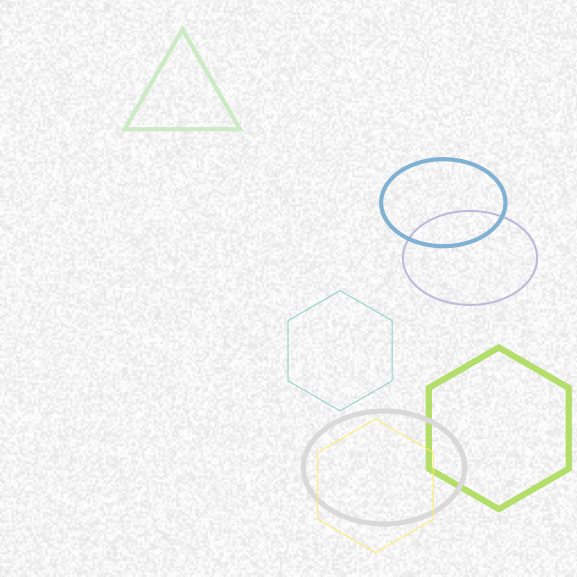[{"shape": "hexagon", "thickness": 0.5, "radius": 0.52, "center": [0.589, 0.392]}, {"shape": "oval", "thickness": 1, "radius": 0.58, "center": [0.814, 0.552]}, {"shape": "oval", "thickness": 2, "radius": 0.54, "center": [0.768, 0.648]}, {"shape": "hexagon", "thickness": 3, "radius": 0.7, "center": [0.864, 0.257]}, {"shape": "oval", "thickness": 2.5, "radius": 0.7, "center": [0.665, 0.19]}, {"shape": "triangle", "thickness": 2, "radius": 0.58, "center": [0.316, 0.833]}, {"shape": "hexagon", "thickness": 0.5, "radius": 0.58, "center": [0.65, 0.158]}]